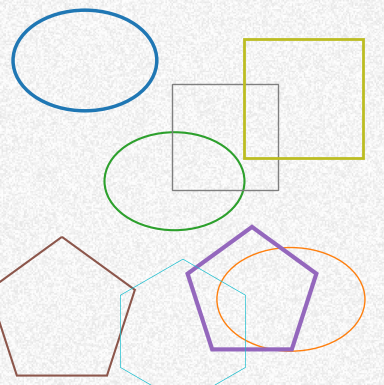[{"shape": "oval", "thickness": 2.5, "radius": 0.93, "center": [0.221, 0.843]}, {"shape": "oval", "thickness": 1, "radius": 0.96, "center": [0.756, 0.222]}, {"shape": "oval", "thickness": 1.5, "radius": 0.91, "center": [0.453, 0.529]}, {"shape": "pentagon", "thickness": 3, "radius": 0.88, "center": [0.654, 0.235]}, {"shape": "pentagon", "thickness": 1.5, "radius": 1.0, "center": [0.161, 0.186]}, {"shape": "square", "thickness": 1, "radius": 0.69, "center": [0.584, 0.645]}, {"shape": "square", "thickness": 2, "radius": 0.78, "center": [0.788, 0.743]}, {"shape": "hexagon", "thickness": 0.5, "radius": 0.94, "center": [0.475, 0.139]}]